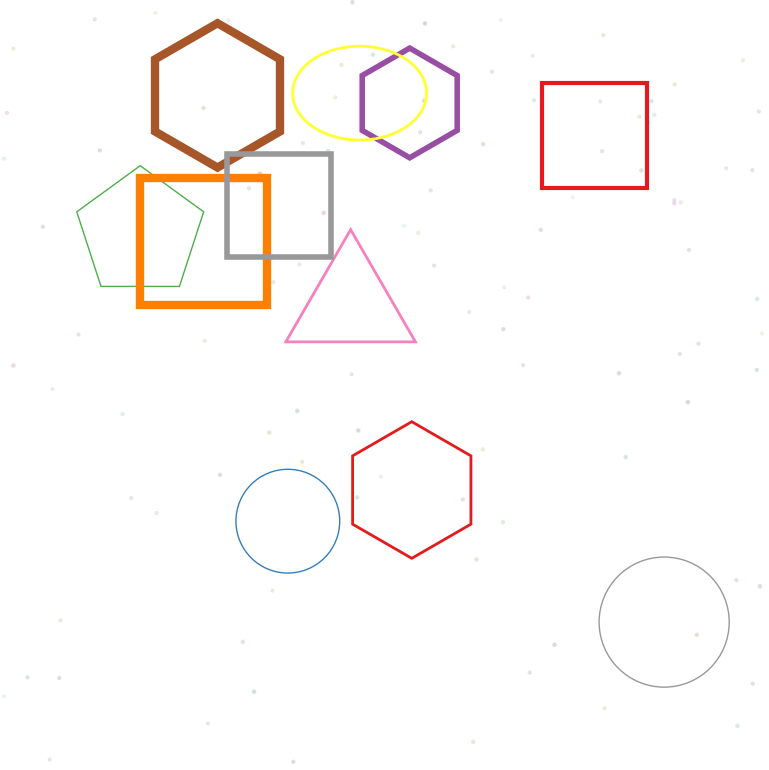[{"shape": "square", "thickness": 1.5, "radius": 0.34, "center": [0.772, 0.824]}, {"shape": "hexagon", "thickness": 1, "radius": 0.44, "center": [0.535, 0.364]}, {"shape": "circle", "thickness": 0.5, "radius": 0.34, "center": [0.374, 0.323]}, {"shape": "pentagon", "thickness": 0.5, "radius": 0.43, "center": [0.182, 0.698]}, {"shape": "hexagon", "thickness": 2, "radius": 0.36, "center": [0.532, 0.866]}, {"shape": "square", "thickness": 3, "radius": 0.41, "center": [0.264, 0.686]}, {"shape": "oval", "thickness": 1, "radius": 0.44, "center": [0.467, 0.879]}, {"shape": "hexagon", "thickness": 3, "radius": 0.47, "center": [0.282, 0.876]}, {"shape": "triangle", "thickness": 1, "radius": 0.49, "center": [0.455, 0.605]}, {"shape": "circle", "thickness": 0.5, "radius": 0.42, "center": [0.863, 0.192]}, {"shape": "square", "thickness": 2, "radius": 0.34, "center": [0.362, 0.733]}]